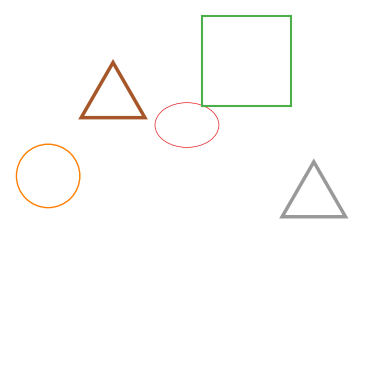[{"shape": "oval", "thickness": 0.5, "radius": 0.42, "center": [0.486, 0.675]}, {"shape": "square", "thickness": 1.5, "radius": 0.58, "center": [0.64, 0.842]}, {"shape": "circle", "thickness": 1, "radius": 0.41, "center": [0.125, 0.543]}, {"shape": "triangle", "thickness": 2.5, "radius": 0.48, "center": [0.294, 0.742]}, {"shape": "triangle", "thickness": 2.5, "radius": 0.48, "center": [0.815, 0.485]}]